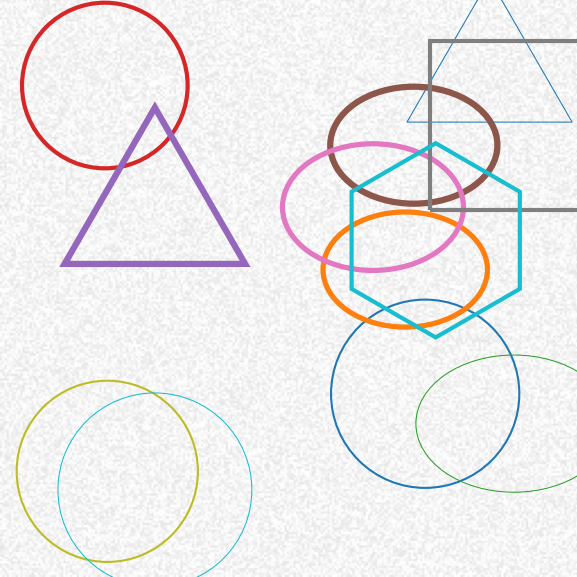[{"shape": "triangle", "thickness": 0.5, "radius": 0.83, "center": [0.848, 0.87]}, {"shape": "circle", "thickness": 1, "radius": 0.82, "center": [0.736, 0.317]}, {"shape": "oval", "thickness": 2.5, "radius": 0.71, "center": [0.702, 0.532]}, {"shape": "oval", "thickness": 0.5, "radius": 0.85, "center": [0.89, 0.266]}, {"shape": "circle", "thickness": 2, "radius": 0.72, "center": [0.182, 0.851]}, {"shape": "triangle", "thickness": 3, "radius": 0.9, "center": [0.268, 0.632]}, {"shape": "oval", "thickness": 3, "radius": 0.72, "center": [0.717, 0.748]}, {"shape": "oval", "thickness": 2.5, "radius": 0.78, "center": [0.646, 0.641]}, {"shape": "square", "thickness": 2, "radius": 0.73, "center": [0.892, 0.782]}, {"shape": "circle", "thickness": 1, "radius": 0.78, "center": [0.186, 0.183]}, {"shape": "circle", "thickness": 0.5, "radius": 0.84, "center": [0.268, 0.151]}, {"shape": "hexagon", "thickness": 2, "radius": 0.84, "center": [0.754, 0.583]}]